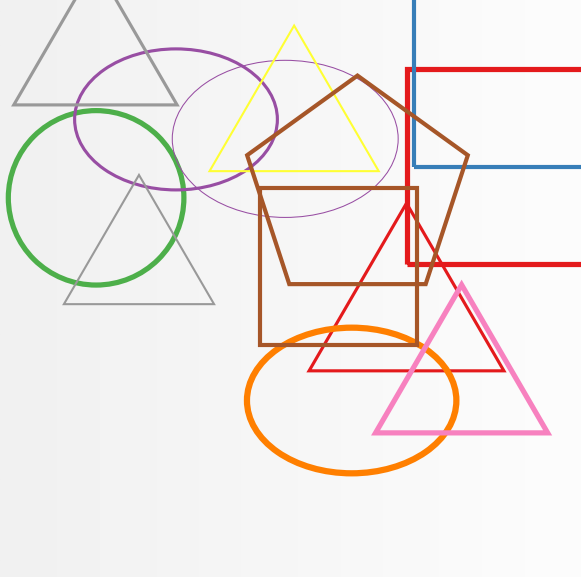[{"shape": "triangle", "thickness": 1.5, "radius": 0.97, "center": [0.699, 0.454]}, {"shape": "square", "thickness": 2.5, "radius": 0.85, "center": [0.87, 0.711]}, {"shape": "square", "thickness": 2, "radius": 0.74, "center": [0.86, 0.857]}, {"shape": "circle", "thickness": 2.5, "radius": 0.76, "center": [0.165, 0.657]}, {"shape": "oval", "thickness": 1.5, "radius": 0.87, "center": [0.303, 0.792]}, {"shape": "oval", "thickness": 0.5, "radius": 0.97, "center": [0.491, 0.759]}, {"shape": "oval", "thickness": 3, "radius": 0.9, "center": [0.605, 0.306]}, {"shape": "triangle", "thickness": 1, "radius": 0.84, "center": [0.506, 0.787]}, {"shape": "square", "thickness": 2, "radius": 0.68, "center": [0.582, 0.538]}, {"shape": "pentagon", "thickness": 2, "radius": 1.0, "center": [0.615, 0.669]}, {"shape": "triangle", "thickness": 2.5, "radius": 0.85, "center": [0.794, 0.335]}, {"shape": "triangle", "thickness": 1, "radius": 0.75, "center": [0.239, 0.547]}, {"shape": "triangle", "thickness": 1.5, "radius": 0.81, "center": [0.164, 0.899]}]